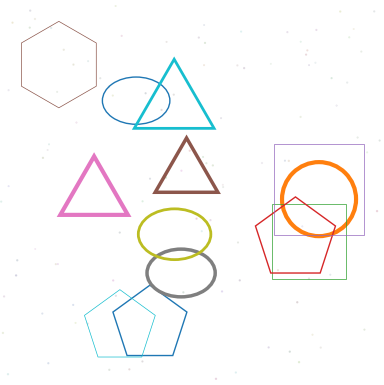[{"shape": "pentagon", "thickness": 1, "radius": 0.51, "center": [0.389, 0.158]}, {"shape": "oval", "thickness": 1, "radius": 0.44, "center": [0.354, 0.739]}, {"shape": "circle", "thickness": 3, "radius": 0.48, "center": [0.829, 0.483]}, {"shape": "square", "thickness": 0.5, "radius": 0.48, "center": [0.803, 0.373]}, {"shape": "pentagon", "thickness": 1, "radius": 0.55, "center": [0.767, 0.379]}, {"shape": "square", "thickness": 0.5, "radius": 0.59, "center": [0.828, 0.508]}, {"shape": "triangle", "thickness": 2.5, "radius": 0.47, "center": [0.485, 0.548]}, {"shape": "hexagon", "thickness": 0.5, "radius": 0.56, "center": [0.153, 0.832]}, {"shape": "triangle", "thickness": 3, "radius": 0.51, "center": [0.244, 0.493]}, {"shape": "oval", "thickness": 2.5, "radius": 0.44, "center": [0.47, 0.291]}, {"shape": "oval", "thickness": 2, "radius": 0.47, "center": [0.453, 0.392]}, {"shape": "pentagon", "thickness": 0.5, "radius": 0.48, "center": [0.311, 0.151]}, {"shape": "triangle", "thickness": 2, "radius": 0.6, "center": [0.452, 0.726]}]